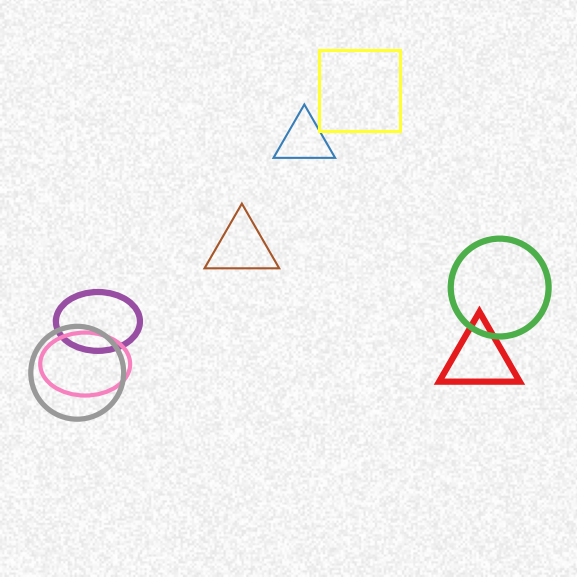[{"shape": "triangle", "thickness": 3, "radius": 0.4, "center": [0.83, 0.379]}, {"shape": "triangle", "thickness": 1, "radius": 0.31, "center": [0.527, 0.757]}, {"shape": "circle", "thickness": 3, "radius": 0.42, "center": [0.865, 0.501]}, {"shape": "oval", "thickness": 3, "radius": 0.36, "center": [0.17, 0.443]}, {"shape": "square", "thickness": 1.5, "radius": 0.35, "center": [0.622, 0.842]}, {"shape": "triangle", "thickness": 1, "radius": 0.37, "center": [0.419, 0.572]}, {"shape": "oval", "thickness": 2, "radius": 0.39, "center": [0.148, 0.369]}, {"shape": "circle", "thickness": 2.5, "radius": 0.4, "center": [0.134, 0.354]}]